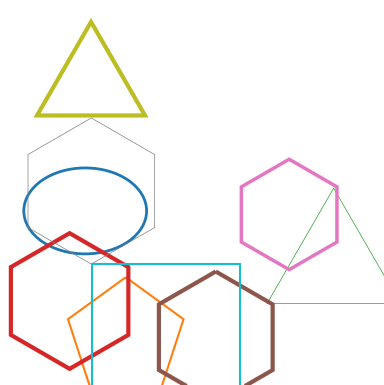[{"shape": "oval", "thickness": 2, "radius": 0.8, "center": [0.221, 0.452]}, {"shape": "pentagon", "thickness": 1.5, "radius": 0.79, "center": [0.327, 0.122]}, {"shape": "triangle", "thickness": 0.5, "radius": 1.0, "center": [0.867, 0.311]}, {"shape": "hexagon", "thickness": 3, "radius": 0.88, "center": [0.181, 0.218]}, {"shape": "hexagon", "thickness": 3, "radius": 0.85, "center": [0.56, 0.124]}, {"shape": "hexagon", "thickness": 2.5, "radius": 0.72, "center": [0.751, 0.443]}, {"shape": "hexagon", "thickness": 0.5, "radius": 0.95, "center": [0.237, 0.504]}, {"shape": "triangle", "thickness": 3, "radius": 0.81, "center": [0.236, 0.781]}, {"shape": "square", "thickness": 1.5, "radius": 0.96, "center": [0.431, 0.123]}]